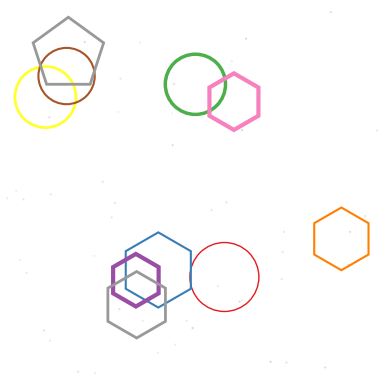[{"shape": "circle", "thickness": 1, "radius": 0.45, "center": [0.583, 0.28]}, {"shape": "hexagon", "thickness": 1.5, "radius": 0.49, "center": [0.411, 0.299]}, {"shape": "circle", "thickness": 2.5, "radius": 0.39, "center": [0.508, 0.781]}, {"shape": "hexagon", "thickness": 3, "radius": 0.34, "center": [0.353, 0.272]}, {"shape": "hexagon", "thickness": 1.5, "radius": 0.41, "center": [0.887, 0.38]}, {"shape": "circle", "thickness": 2, "radius": 0.4, "center": [0.118, 0.748]}, {"shape": "circle", "thickness": 1.5, "radius": 0.37, "center": [0.173, 0.802]}, {"shape": "hexagon", "thickness": 3, "radius": 0.37, "center": [0.608, 0.736]}, {"shape": "pentagon", "thickness": 2, "radius": 0.48, "center": [0.178, 0.859]}, {"shape": "hexagon", "thickness": 2, "radius": 0.43, "center": [0.355, 0.208]}]